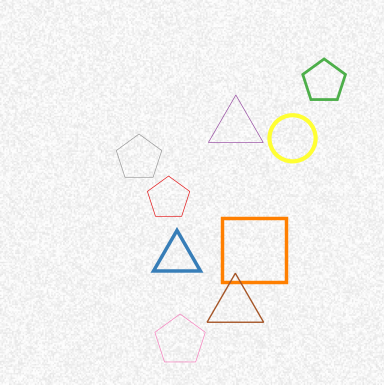[{"shape": "pentagon", "thickness": 0.5, "radius": 0.29, "center": [0.438, 0.485]}, {"shape": "triangle", "thickness": 2.5, "radius": 0.35, "center": [0.46, 0.331]}, {"shape": "pentagon", "thickness": 2, "radius": 0.29, "center": [0.842, 0.789]}, {"shape": "triangle", "thickness": 0.5, "radius": 0.41, "center": [0.613, 0.671]}, {"shape": "square", "thickness": 2.5, "radius": 0.42, "center": [0.66, 0.351]}, {"shape": "circle", "thickness": 3, "radius": 0.3, "center": [0.76, 0.641]}, {"shape": "triangle", "thickness": 1, "radius": 0.42, "center": [0.611, 0.205]}, {"shape": "pentagon", "thickness": 0.5, "radius": 0.34, "center": [0.468, 0.116]}, {"shape": "pentagon", "thickness": 0.5, "radius": 0.31, "center": [0.361, 0.59]}]